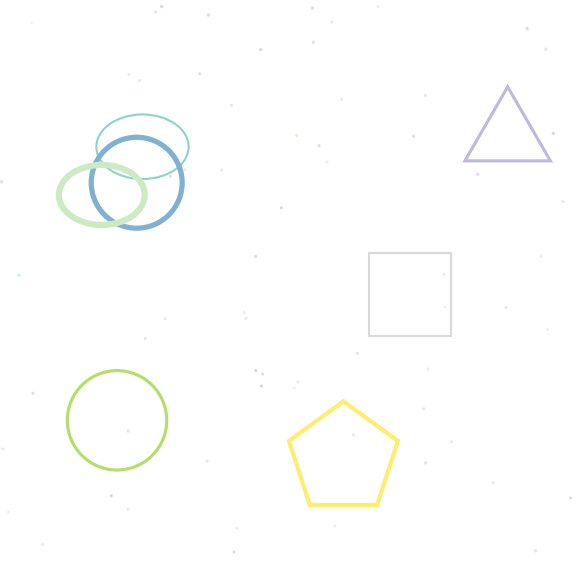[{"shape": "oval", "thickness": 1, "radius": 0.4, "center": [0.247, 0.745]}, {"shape": "triangle", "thickness": 1.5, "radius": 0.43, "center": [0.879, 0.763]}, {"shape": "circle", "thickness": 2.5, "radius": 0.39, "center": [0.237, 0.683]}, {"shape": "circle", "thickness": 1.5, "radius": 0.43, "center": [0.203, 0.271]}, {"shape": "square", "thickness": 1, "radius": 0.36, "center": [0.71, 0.489]}, {"shape": "oval", "thickness": 3, "radius": 0.37, "center": [0.176, 0.662]}, {"shape": "pentagon", "thickness": 2, "radius": 0.5, "center": [0.595, 0.205]}]